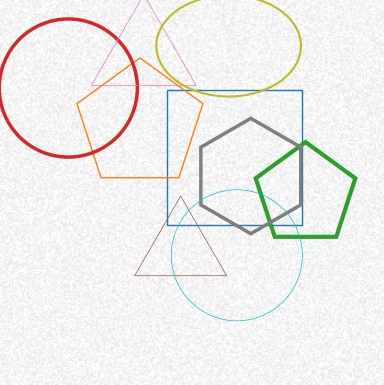[{"shape": "square", "thickness": 1, "radius": 0.88, "center": [0.61, 0.59]}, {"shape": "pentagon", "thickness": 1, "radius": 0.86, "center": [0.363, 0.678]}, {"shape": "pentagon", "thickness": 3, "radius": 0.68, "center": [0.794, 0.495]}, {"shape": "circle", "thickness": 2.5, "radius": 0.9, "center": [0.177, 0.771]}, {"shape": "triangle", "thickness": 0.5, "radius": 0.69, "center": [0.469, 0.353]}, {"shape": "triangle", "thickness": 0.5, "radius": 0.79, "center": [0.374, 0.857]}, {"shape": "hexagon", "thickness": 2.5, "radius": 0.75, "center": [0.651, 0.543]}, {"shape": "oval", "thickness": 1.5, "radius": 0.94, "center": [0.594, 0.881]}, {"shape": "circle", "thickness": 0.5, "radius": 0.85, "center": [0.615, 0.337]}]